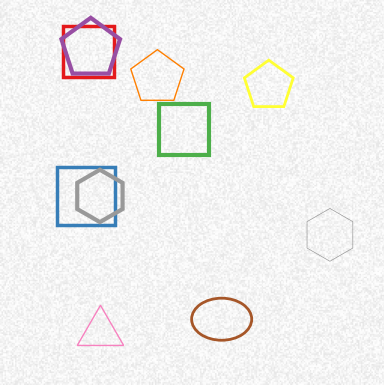[{"shape": "square", "thickness": 2.5, "radius": 0.33, "center": [0.23, 0.865]}, {"shape": "square", "thickness": 2.5, "radius": 0.38, "center": [0.223, 0.492]}, {"shape": "square", "thickness": 3, "radius": 0.33, "center": [0.479, 0.663]}, {"shape": "pentagon", "thickness": 3, "radius": 0.4, "center": [0.236, 0.874]}, {"shape": "pentagon", "thickness": 1, "radius": 0.36, "center": [0.409, 0.798]}, {"shape": "pentagon", "thickness": 2, "radius": 0.33, "center": [0.698, 0.777]}, {"shape": "oval", "thickness": 2, "radius": 0.39, "center": [0.576, 0.171]}, {"shape": "triangle", "thickness": 1, "radius": 0.35, "center": [0.261, 0.138]}, {"shape": "hexagon", "thickness": 3, "radius": 0.34, "center": [0.259, 0.491]}, {"shape": "hexagon", "thickness": 0.5, "radius": 0.34, "center": [0.857, 0.39]}]